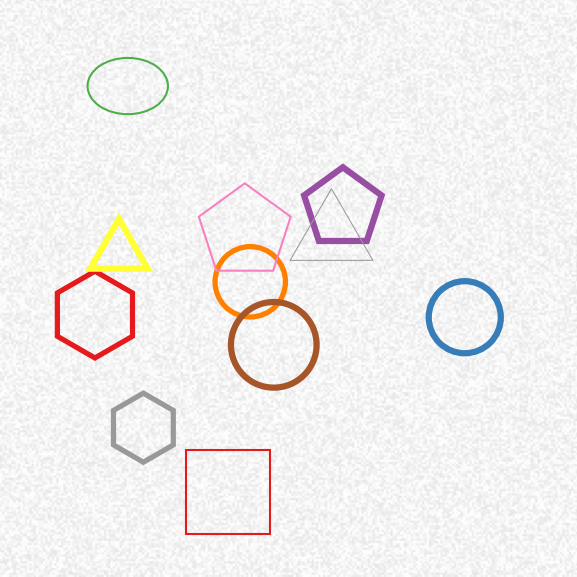[{"shape": "hexagon", "thickness": 2.5, "radius": 0.38, "center": [0.164, 0.454]}, {"shape": "square", "thickness": 1, "radius": 0.36, "center": [0.395, 0.147]}, {"shape": "circle", "thickness": 3, "radius": 0.31, "center": [0.805, 0.45]}, {"shape": "oval", "thickness": 1, "radius": 0.35, "center": [0.221, 0.85]}, {"shape": "pentagon", "thickness": 3, "radius": 0.35, "center": [0.594, 0.639]}, {"shape": "circle", "thickness": 2.5, "radius": 0.3, "center": [0.433, 0.511]}, {"shape": "triangle", "thickness": 3, "radius": 0.29, "center": [0.206, 0.563]}, {"shape": "circle", "thickness": 3, "radius": 0.37, "center": [0.474, 0.402]}, {"shape": "pentagon", "thickness": 1, "radius": 0.42, "center": [0.424, 0.598]}, {"shape": "hexagon", "thickness": 2.5, "radius": 0.3, "center": [0.248, 0.259]}, {"shape": "triangle", "thickness": 0.5, "radius": 0.41, "center": [0.574, 0.59]}]